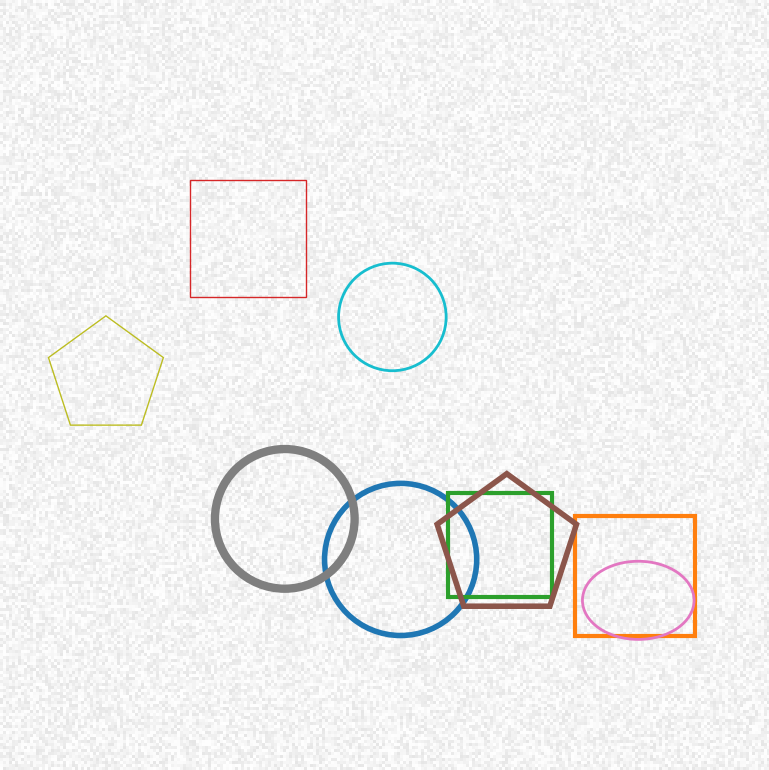[{"shape": "circle", "thickness": 2, "radius": 0.49, "center": [0.52, 0.273]}, {"shape": "square", "thickness": 1.5, "radius": 0.39, "center": [0.825, 0.252]}, {"shape": "square", "thickness": 1.5, "radius": 0.34, "center": [0.649, 0.292]}, {"shape": "square", "thickness": 0.5, "radius": 0.38, "center": [0.322, 0.69]}, {"shape": "pentagon", "thickness": 2, "radius": 0.48, "center": [0.658, 0.29]}, {"shape": "oval", "thickness": 1, "radius": 0.36, "center": [0.829, 0.22]}, {"shape": "circle", "thickness": 3, "radius": 0.45, "center": [0.37, 0.326]}, {"shape": "pentagon", "thickness": 0.5, "radius": 0.39, "center": [0.138, 0.511]}, {"shape": "circle", "thickness": 1, "radius": 0.35, "center": [0.51, 0.588]}]